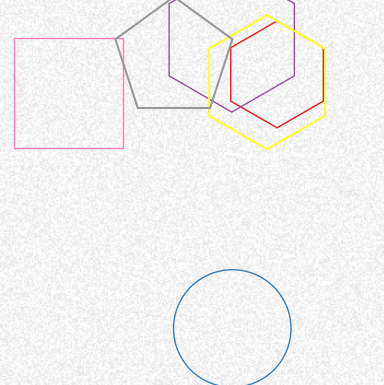[{"shape": "hexagon", "thickness": 1, "radius": 0.69, "center": [0.72, 0.807]}, {"shape": "circle", "thickness": 1, "radius": 0.76, "center": [0.603, 0.147]}, {"shape": "hexagon", "thickness": 1, "radius": 0.94, "center": [0.602, 0.897]}, {"shape": "hexagon", "thickness": 1.5, "radius": 0.87, "center": [0.693, 0.786]}, {"shape": "square", "thickness": 1, "radius": 0.71, "center": [0.178, 0.759]}, {"shape": "pentagon", "thickness": 1.5, "radius": 0.8, "center": [0.452, 0.849]}]